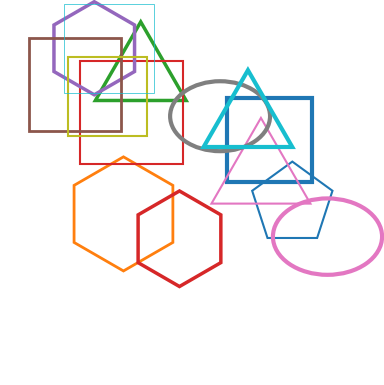[{"shape": "pentagon", "thickness": 1.5, "radius": 0.55, "center": [0.759, 0.471]}, {"shape": "square", "thickness": 3, "radius": 0.55, "center": [0.7, 0.635]}, {"shape": "hexagon", "thickness": 2, "radius": 0.74, "center": [0.321, 0.444]}, {"shape": "triangle", "thickness": 2.5, "radius": 0.68, "center": [0.366, 0.807]}, {"shape": "hexagon", "thickness": 2.5, "radius": 0.62, "center": [0.466, 0.38]}, {"shape": "square", "thickness": 1.5, "radius": 0.67, "center": [0.342, 0.707]}, {"shape": "hexagon", "thickness": 2.5, "radius": 0.6, "center": [0.245, 0.875]}, {"shape": "square", "thickness": 2, "radius": 0.6, "center": [0.195, 0.781]}, {"shape": "oval", "thickness": 3, "radius": 0.71, "center": [0.851, 0.385]}, {"shape": "triangle", "thickness": 1.5, "radius": 0.74, "center": [0.678, 0.545]}, {"shape": "oval", "thickness": 3, "radius": 0.65, "center": [0.572, 0.698]}, {"shape": "square", "thickness": 1.5, "radius": 0.51, "center": [0.279, 0.748]}, {"shape": "triangle", "thickness": 3, "radius": 0.66, "center": [0.644, 0.685]}, {"shape": "square", "thickness": 0.5, "radius": 0.58, "center": [0.282, 0.874]}]